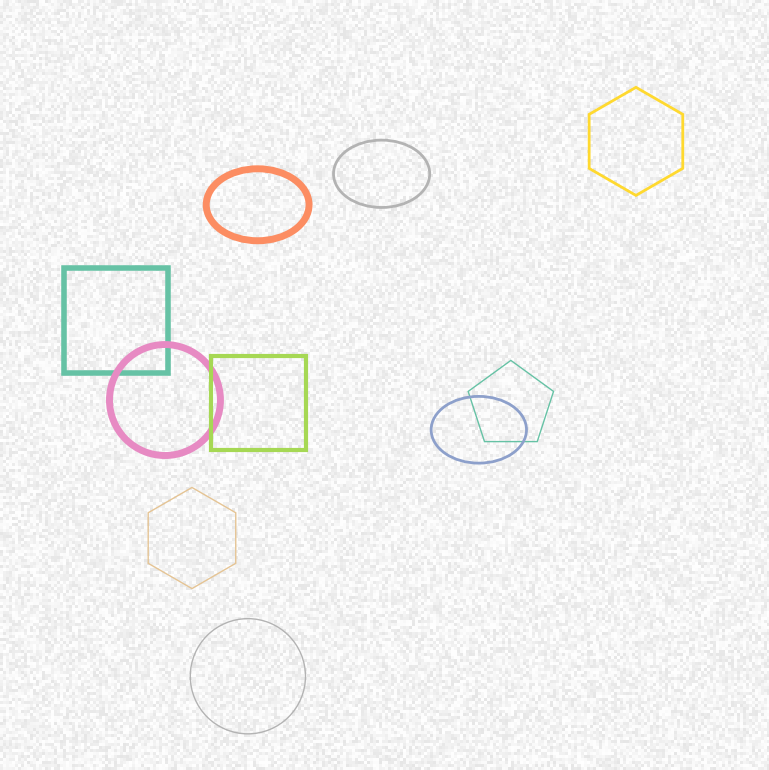[{"shape": "square", "thickness": 2, "radius": 0.34, "center": [0.151, 0.584]}, {"shape": "pentagon", "thickness": 0.5, "radius": 0.29, "center": [0.663, 0.474]}, {"shape": "oval", "thickness": 2.5, "radius": 0.33, "center": [0.335, 0.734]}, {"shape": "oval", "thickness": 1, "radius": 0.31, "center": [0.622, 0.442]}, {"shape": "circle", "thickness": 2.5, "radius": 0.36, "center": [0.214, 0.48]}, {"shape": "square", "thickness": 1.5, "radius": 0.31, "center": [0.335, 0.477]}, {"shape": "hexagon", "thickness": 1, "radius": 0.35, "center": [0.826, 0.816]}, {"shape": "hexagon", "thickness": 0.5, "radius": 0.33, "center": [0.249, 0.301]}, {"shape": "oval", "thickness": 1, "radius": 0.31, "center": [0.496, 0.774]}, {"shape": "circle", "thickness": 0.5, "radius": 0.37, "center": [0.322, 0.122]}]